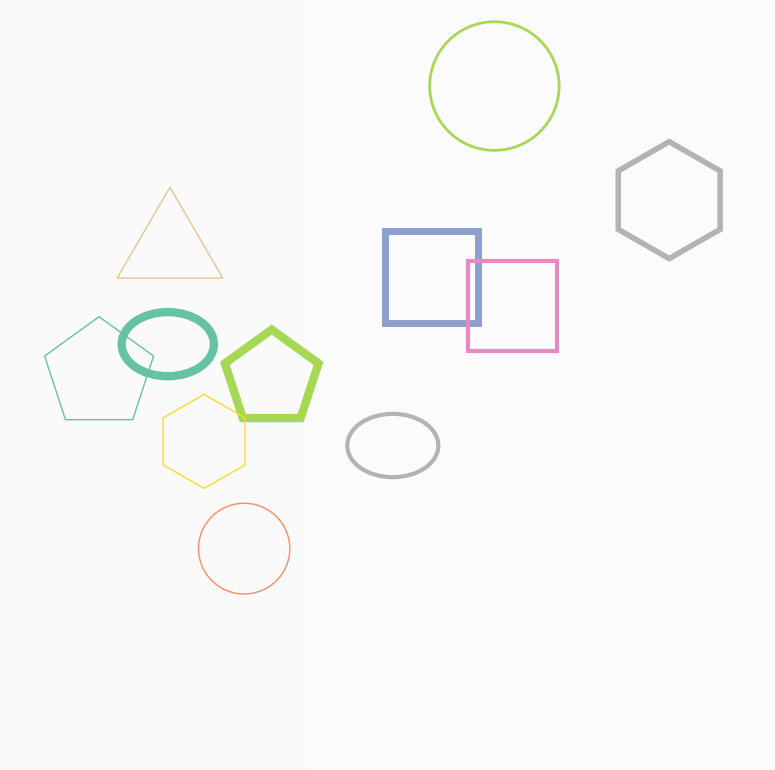[{"shape": "oval", "thickness": 3, "radius": 0.3, "center": [0.216, 0.553]}, {"shape": "pentagon", "thickness": 0.5, "radius": 0.37, "center": [0.128, 0.515]}, {"shape": "circle", "thickness": 0.5, "radius": 0.29, "center": [0.315, 0.288]}, {"shape": "square", "thickness": 2.5, "radius": 0.3, "center": [0.556, 0.64]}, {"shape": "square", "thickness": 1.5, "radius": 0.29, "center": [0.661, 0.603]}, {"shape": "pentagon", "thickness": 3, "radius": 0.32, "center": [0.351, 0.508]}, {"shape": "circle", "thickness": 1, "radius": 0.42, "center": [0.638, 0.888]}, {"shape": "hexagon", "thickness": 0.5, "radius": 0.31, "center": [0.263, 0.427]}, {"shape": "triangle", "thickness": 0.5, "radius": 0.39, "center": [0.219, 0.678]}, {"shape": "hexagon", "thickness": 2, "radius": 0.38, "center": [0.863, 0.74]}, {"shape": "oval", "thickness": 1.5, "radius": 0.29, "center": [0.507, 0.421]}]